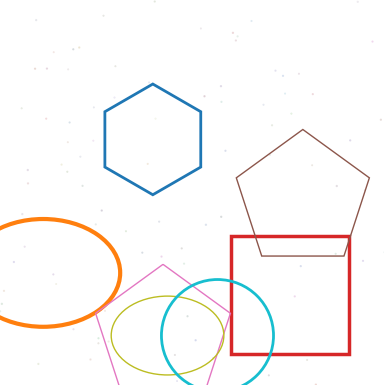[{"shape": "hexagon", "thickness": 2, "radius": 0.72, "center": [0.397, 0.638]}, {"shape": "oval", "thickness": 3, "radius": 1.0, "center": [0.112, 0.291]}, {"shape": "square", "thickness": 2.5, "radius": 0.77, "center": [0.753, 0.233]}, {"shape": "pentagon", "thickness": 1, "radius": 0.91, "center": [0.787, 0.482]}, {"shape": "pentagon", "thickness": 1, "radius": 0.92, "center": [0.423, 0.129]}, {"shape": "oval", "thickness": 1, "radius": 0.73, "center": [0.435, 0.128]}, {"shape": "circle", "thickness": 2, "radius": 0.73, "center": [0.565, 0.128]}]